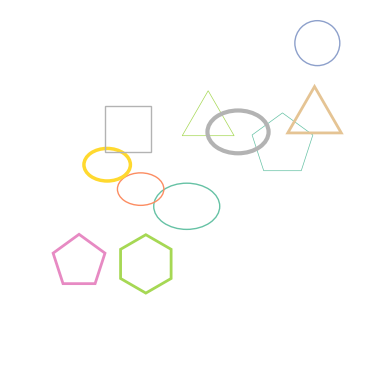[{"shape": "pentagon", "thickness": 0.5, "radius": 0.41, "center": [0.734, 0.624]}, {"shape": "oval", "thickness": 1, "radius": 0.43, "center": [0.485, 0.464]}, {"shape": "oval", "thickness": 1, "radius": 0.3, "center": [0.365, 0.509]}, {"shape": "circle", "thickness": 1, "radius": 0.29, "center": [0.824, 0.888]}, {"shape": "pentagon", "thickness": 2, "radius": 0.35, "center": [0.205, 0.321]}, {"shape": "triangle", "thickness": 0.5, "radius": 0.39, "center": [0.541, 0.686]}, {"shape": "hexagon", "thickness": 2, "radius": 0.38, "center": [0.379, 0.315]}, {"shape": "oval", "thickness": 2.5, "radius": 0.3, "center": [0.278, 0.572]}, {"shape": "triangle", "thickness": 2, "radius": 0.4, "center": [0.817, 0.695]}, {"shape": "oval", "thickness": 3, "radius": 0.4, "center": [0.618, 0.657]}, {"shape": "square", "thickness": 1, "radius": 0.3, "center": [0.332, 0.665]}]